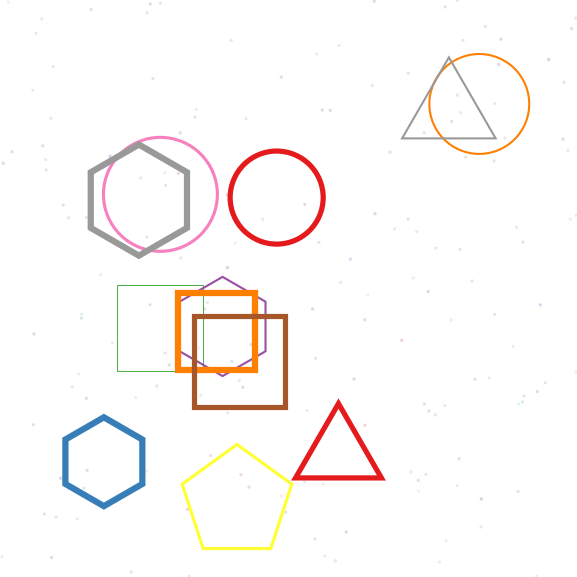[{"shape": "triangle", "thickness": 2.5, "radius": 0.43, "center": [0.586, 0.214]}, {"shape": "circle", "thickness": 2.5, "radius": 0.4, "center": [0.479, 0.657]}, {"shape": "hexagon", "thickness": 3, "radius": 0.38, "center": [0.18, 0.2]}, {"shape": "square", "thickness": 0.5, "radius": 0.37, "center": [0.276, 0.431]}, {"shape": "hexagon", "thickness": 1, "radius": 0.43, "center": [0.385, 0.434]}, {"shape": "square", "thickness": 3, "radius": 0.33, "center": [0.375, 0.426]}, {"shape": "circle", "thickness": 1, "radius": 0.43, "center": [0.83, 0.819]}, {"shape": "pentagon", "thickness": 1.5, "radius": 0.5, "center": [0.41, 0.13]}, {"shape": "square", "thickness": 2.5, "radius": 0.39, "center": [0.415, 0.374]}, {"shape": "circle", "thickness": 1.5, "radius": 0.49, "center": [0.278, 0.663]}, {"shape": "triangle", "thickness": 1, "radius": 0.47, "center": [0.777, 0.806]}, {"shape": "hexagon", "thickness": 3, "radius": 0.48, "center": [0.24, 0.653]}]